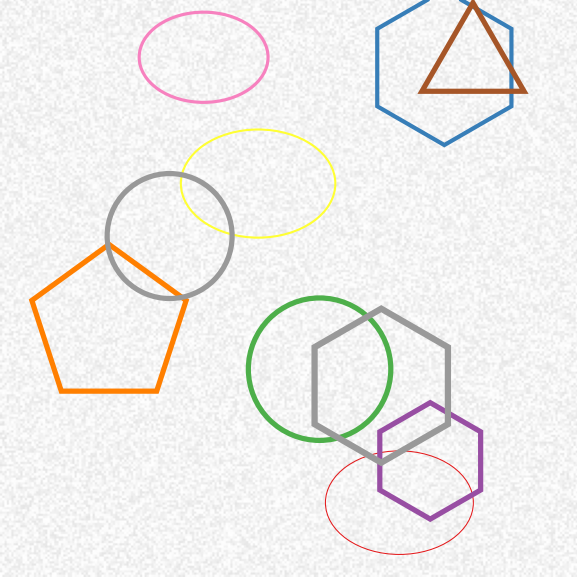[{"shape": "oval", "thickness": 0.5, "radius": 0.64, "center": [0.692, 0.129]}, {"shape": "hexagon", "thickness": 2, "radius": 0.67, "center": [0.769, 0.882]}, {"shape": "circle", "thickness": 2.5, "radius": 0.62, "center": [0.553, 0.36]}, {"shape": "hexagon", "thickness": 2.5, "radius": 0.5, "center": [0.745, 0.201]}, {"shape": "pentagon", "thickness": 2.5, "radius": 0.7, "center": [0.189, 0.435]}, {"shape": "oval", "thickness": 1, "radius": 0.67, "center": [0.447, 0.681]}, {"shape": "triangle", "thickness": 2.5, "radius": 0.51, "center": [0.819, 0.892]}, {"shape": "oval", "thickness": 1.5, "radius": 0.56, "center": [0.353, 0.9]}, {"shape": "hexagon", "thickness": 3, "radius": 0.67, "center": [0.66, 0.331]}, {"shape": "circle", "thickness": 2.5, "radius": 0.54, "center": [0.294, 0.59]}]